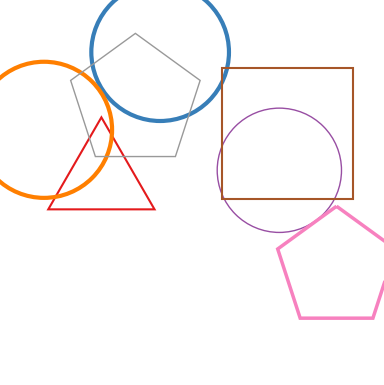[{"shape": "triangle", "thickness": 1.5, "radius": 0.8, "center": [0.263, 0.536]}, {"shape": "circle", "thickness": 3, "radius": 0.89, "center": [0.416, 0.864]}, {"shape": "circle", "thickness": 1, "radius": 0.81, "center": [0.726, 0.558]}, {"shape": "circle", "thickness": 3, "radius": 0.88, "center": [0.114, 0.663]}, {"shape": "square", "thickness": 1.5, "radius": 0.85, "center": [0.747, 0.654]}, {"shape": "pentagon", "thickness": 2.5, "radius": 0.8, "center": [0.874, 0.304]}, {"shape": "pentagon", "thickness": 1, "radius": 0.88, "center": [0.352, 0.736]}]